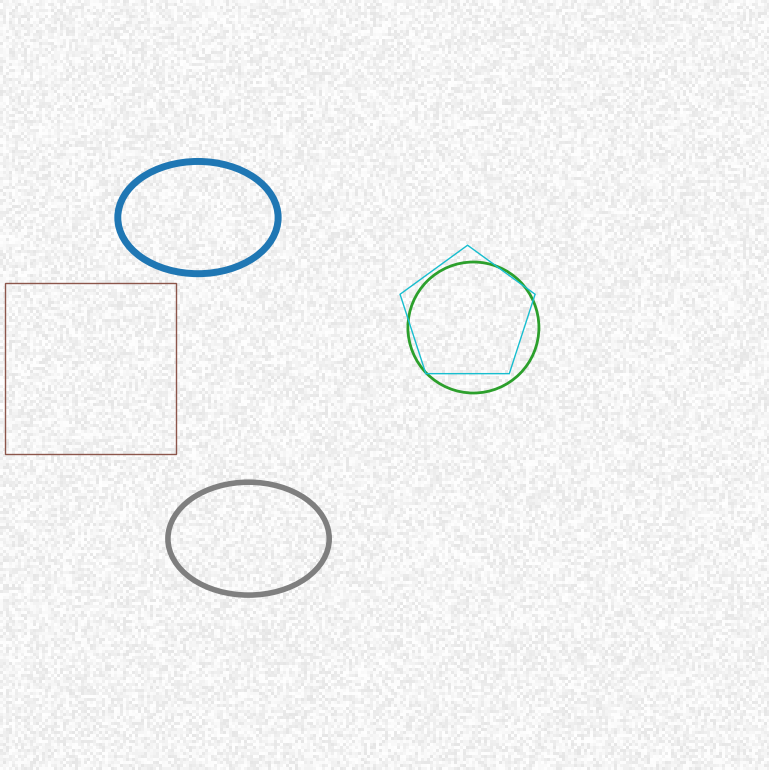[{"shape": "oval", "thickness": 2.5, "radius": 0.52, "center": [0.257, 0.717]}, {"shape": "circle", "thickness": 1, "radius": 0.43, "center": [0.615, 0.575]}, {"shape": "square", "thickness": 0.5, "radius": 0.56, "center": [0.118, 0.522]}, {"shape": "oval", "thickness": 2, "radius": 0.52, "center": [0.323, 0.3]}, {"shape": "pentagon", "thickness": 0.5, "radius": 0.46, "center": [0.607, 0.589]}]